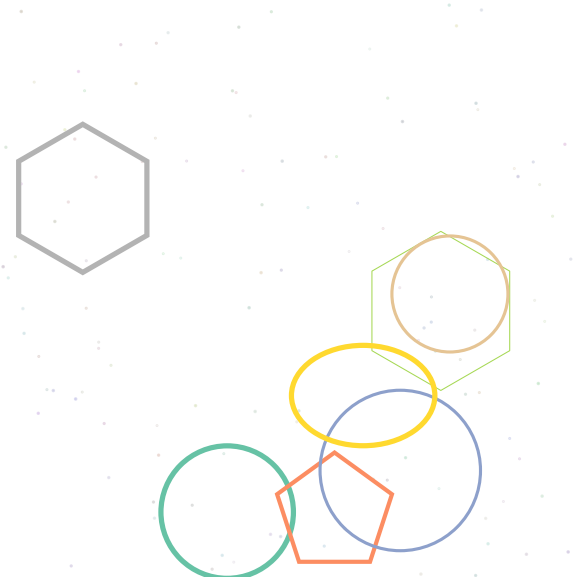[{"shape": "circle", "thickness": 2.5, "radius": 0.57, "center": [0.393, 0.112]}, {"shape": "pentagon", "thickness": 2, "radius": 0.52, "center": [0.579, 0.111]}, {"shape": "circle", "thickness": 1.5, "radius": 0.69, "center": [0.693, 0.184]}, {"shape": "hexagon", "thickness": 0.5, "radius": 0.69, "center": [0.763, 0.461]}, {"shape": "oval", "thickness": 2.5, "radius": 0.62, "center": [0.629, 0.314]}, {"shape": "circle", "thickness": 1.5, "radius": 0.5, "center": [0.779, 0.49]}, {"shape": "hexagon", "thickness": 2.5, "radius": 0.64, "center": [0.143, 0.656]}]